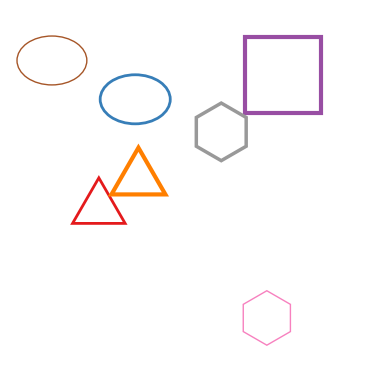[{"shape": "triangle", "thickness": 2, "radius": 0.39, "center": [0.257, 0.459]}, {"shape": "oval", "thickness": 2, "radius": 0.46, "center": [0.351, 0.742]}, {"shape": "square", "thickness": 3, "radius": 0.49, "center": [0.735, 0.806]}, {"shape": "triangle", "thickness": 3, "radius": 0.4, "center": [0.36, 0.535]}, {"shape": "oval", "thickness": 1, "radius": 0.45, "center": [0.135, 0.843]}, {"shape": "hexagon", "thickness": 1, "radius": 0.35, "center": [0.693, 0.174]}, {"shape": "hexagon", "thickness": 2.5, "radius": 0.37, "center": [0.575, 0.657]}]